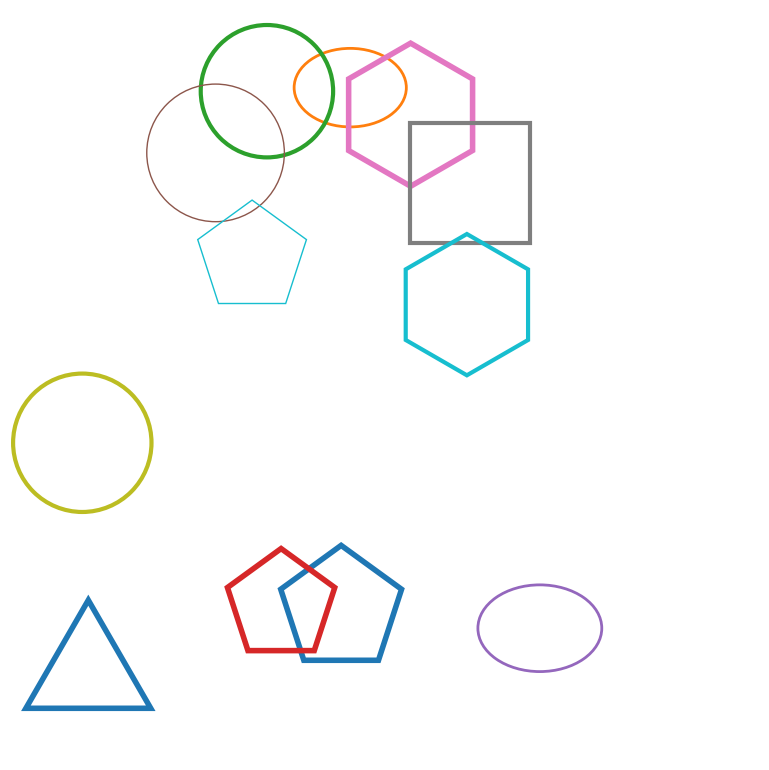[{"shape": "triangle", "thickness": 2, "radius": 0.47, "center": [0.115, 0.127]}, {"shape": "pentagon", "thickness": 2, "radius": 0.41, "center": [0.443, 0.209]}, {"shape": "oval", "thickness": 1, "radius": 0.36, "center": [0.455, 0.886]}, {"shape": "circle", "thickness": 1.5, "radius": 0.43, "center": [0.347, 0.882]}, {"shape": "pentagon", "thickness": 2, "radius": 0.37, "center": [0.365, 0.214]}, {"shape": "oval", "thickness": 1, "radius": 0.4, "center": [0.701, 0.184]}, {"shape": "circle", "thickness": 0.5, "radius": 0.45, "center": [0.28, 0.801]}, {"shape": "hexagon", "thickness": 2, "radius": 0.46, "center": [0.533, 0.851]}, {"shape": "square", "thickness": 1.5, "radius": 0.39, "center": [0.611, 0.762]}, {"shape": "circle", "thickness": 1.5, "radius": 0.45, "center": [0.107, 0.425]}, {"shape": "pentagon", "thickness": 0.5, "radius": 0.37, "center": [0.327, 0.666]}, {"shape": "hexagon", "thickness": 1.5, "radius": 0.46, "center": [0.606, 0.604]}]